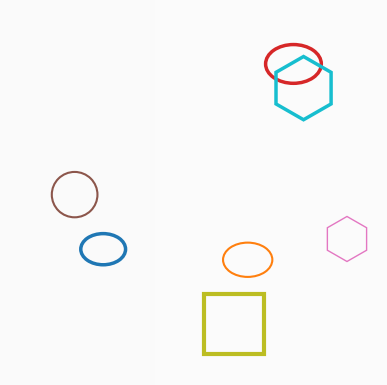[{"shape": "oval", "thickness": 2.5, "radius": 0.29, "center": [0.266, 0.353]}, {"shape": "oval", "thickness": 1.5, "radius": 0.32, "center": [0.639, 0.325]}, {"shape": "oval", "thickness": 2.5, "radius": 0.36, "center": [0.757, 0.834]}, {"shape": "circle", "thickness": 1.5, "radius": 0.29, "center": [0.193, 0.495]}, {"shape": "hexagon", "thickness": 1, "radius": 0.29, "center": [0.895, 0.379]}, {"shape": "square", "thickness": 3, "radius": 0.39, "center": [0.605, 0.158]}, {"shape": "hexagon", "thickness": 2.5, "radius": 0.41, "center": [0.783, 0.771]}]